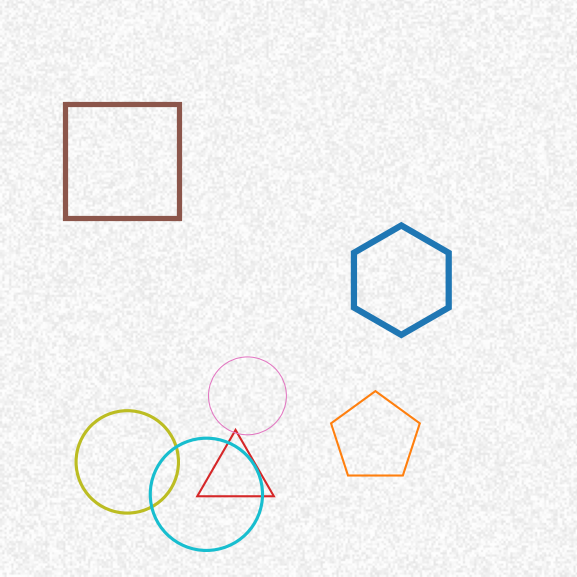[{"shape": "hexagon", "thickness": 3, "radius": 0.47, "center": [0.695, 0.514]}, {"shape": "pentagon", "thickness": 1, "radius": 0.4, "center": [0.65, 0.241]}, {"shape": "triangle", "thickness": 1, "radius": 0.38, "center": [0.408, 0.178]}, {"shape": "square", "thickness": 2.5, "radius": 0.49, "center": [0.211, 0.721]}, {"shape": "circle", "thickness": 0.5, "radius": 0.34, "center": [0.428, 0.314]}, {"shape": "circle", "thickness": 1.5, "radius": 0.44, "center": [0.22, 0.199]}, {"shape": "circle", "thickness": 1.5, "radius": 0.49, "center": [0.357, 0.143]}]